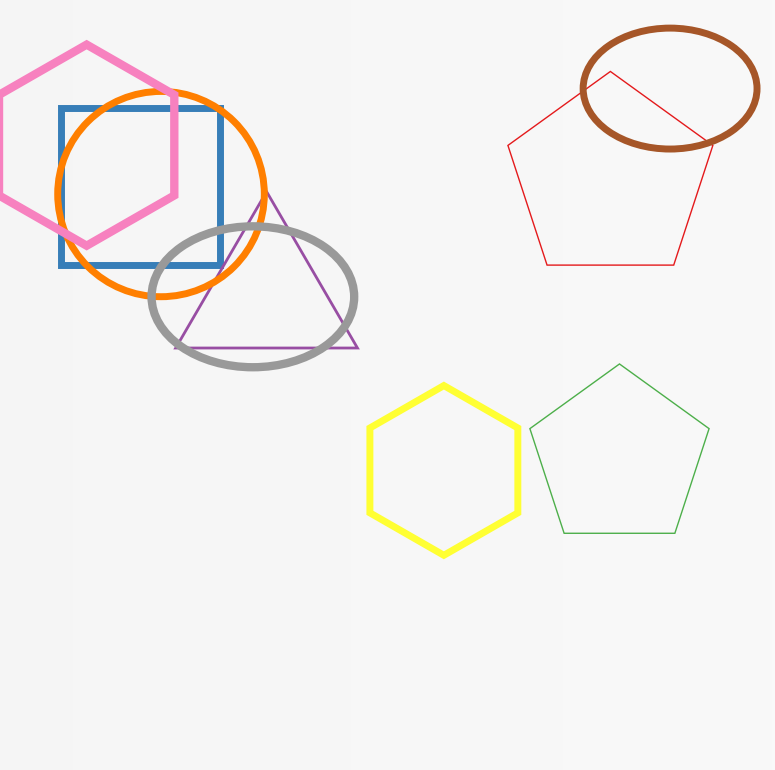[{"shape": "pentagon", "thickness": 0.5, "radius": 0.7, "center": [0.788, 0.768]}, {"shape": "square", "thickness": 2.5, "radius": 0.51, "center": [0.181, 0.757]}, {"shape": "pentagon", "thickness": 0.5, "radius": 0.61, "center": [0.799, 0.406]}, {"shape": "triangle", "thickness": 1, "radius": 0.68, "center": [0.344, 0.616]}, {"shape": "circle", "thickness": 2.5, "radius": 0.67, "center": [0.208, 0.748]}, {"shape": "hexagon", "thickness": 2.5, "radius": 0.55, "center": [0.573, 0.389]}, {"shape": "oval", "thickness": 2.5, "radius": 0.56, "center": [0.865, 0.885]}, {"shape": "hexagon", "thickness": 3, "radius": 0.65, "center": [0.112, 0.811]}, {"shape": "oval", "thickness": 3, "radius": 0.65, "center": [0.326, 0.615]}]